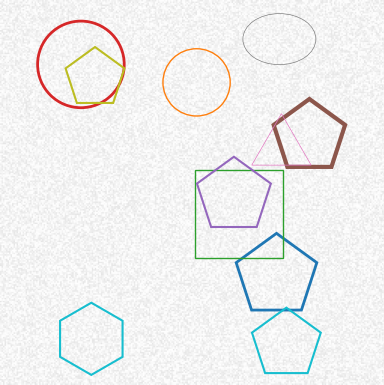[{"shape": "pentagon", "thickness": 2, "radius": 0.55, "center": [0.718, 0.284]}, {"shape": "circle", "thickness": 1, "radius": 0.44, "center": [0.511, 0.786]}, {"shape": "square", "thickness": 1, "radius": 0.57, "center": [0.62, 0.444]}, {"shape": "circle", "thickness": 2, "radius": 0.56, "center": [0.21, 0.833]}, {"shape": "pentagon", "thickness": 1.5, "radius": 0.5, "center": [0.608, 0.492]}, {"shape": "pentagon", "thickness": 3, "radius": 0.49, "center": [0.804, 0.645]}, {"shape": "triangle", "thickness": 0.5, "radius": 0.45, "center": [0.731, 0.616]}, {"shape": "oval", "thickness": 0.5, "radius": 0.47, "center": [0.726, 0.898]}, {"shape": "pentagon", "thickness": 1.5, "radius": 0.4, "center": [0.247, 0.798]}, {"shape": "pentagon", "thickness": 1.5, "radius": 0.47, "center": [0.744, 0.107]}, {"shape": "hexagon", "thickness": 1.5, "radius": 0.47, "center": [0.237, 0.12]}]